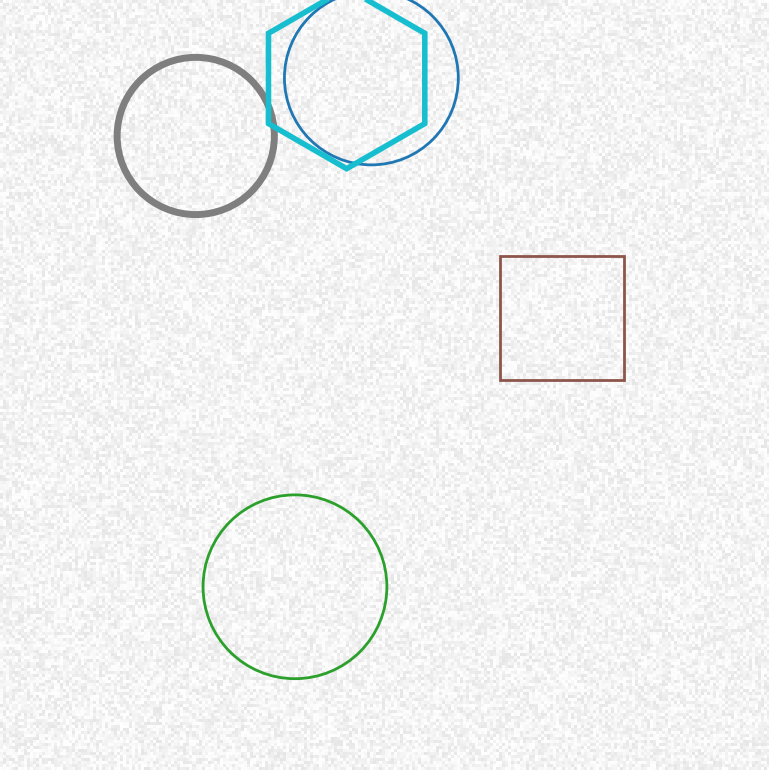[{"shape": "circle", "thickness": 1, "radius": 0.56, "center": [0.482, 0.899]}, {"shape": "circle", "thickness": 1, "radius": 0.6, "center": [0.383, 0.238]}, {"shape": "square", "thickness": 1, "radius": 0.4, "center": [0.729, 0.587]}, {"shape": "circle", "thickness": 2.5, "radius": 0.51, "center": [0.254, 0.823]}, {"shape": "hexagon", "thickness": 2, "radius": 0.59, "center": [0.45, 0.898]}]